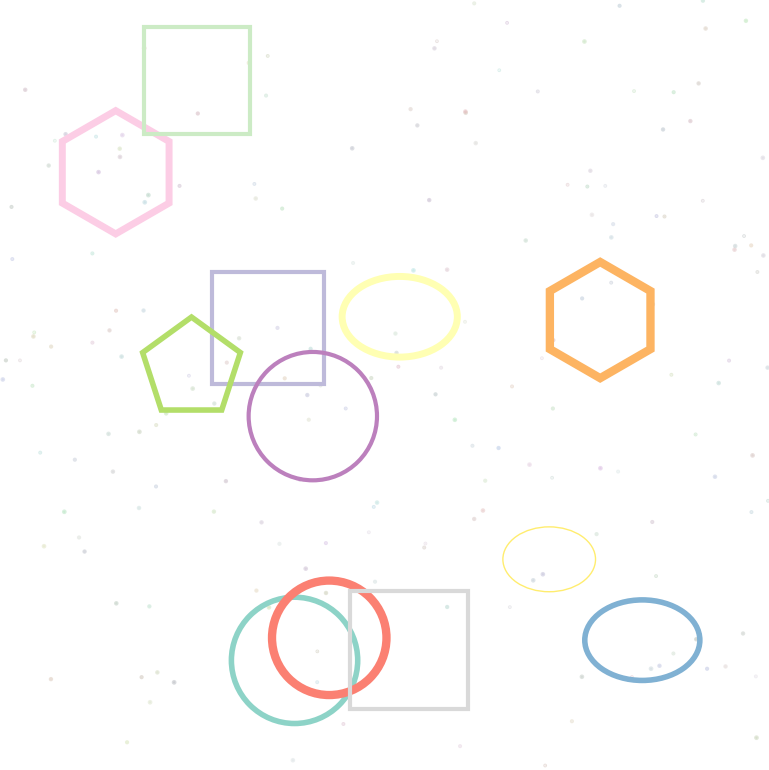[{"shape": "circle", "thickness": 2, "radius": 0.41, "center": [0.383, 0.142]}, {"shape": "oval", "thickness": 2.5, "radius": 0.37, "center": [0.519, 0.589]}, {"shape": "square", "thickness": 1.5, "radius": 0.36, "center": [0.348, 0.574]}, {"shape": "circle", "thickness": 3, "radius": 0.37, "center": [0.428, 0.172]}, {"shape": "oval", "thickness": 2, "radius": 0.37, "center": [0.834, 0.169]}, {"shape": "hexagon", "thickness": 3, "radius": 0.38, "center": [0.779, 0.584]}, {"shape": "pentagon", "thickness": 2, "radius": 0.33, "center": [0.249, 0.521]}, {"shape": "hexagon", "thickness": 2.5, "radius": 0.4, "center": [0.15, 0.776]}, {"shape": "square", "thickness": 1.5, "radius": 0.38, "center": [0.531, 0.156]}, {"shape": "circle", "thickness": 1.5, "radius": 0.42, "center": [0.406, 0.46]}, {"shape": "square", "thickness": 1.5, "radius": 0.35, "center": [0.256, 0.895]}, {"shape": "oval", "thickness": 0.5, "radius": 0.3, "center": [0.713, 0.274]}]